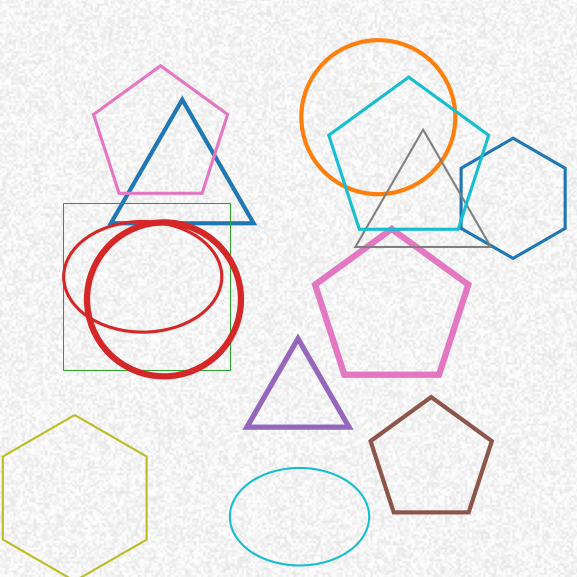[{"shape": "hexagon", "thickness": 1.5, "radius": 0.52, "center": [0.889, 0.656]}, {"shape": "triangle", "thickness": 2, "radius": 0.71, "center": [0.316, 0.684]}, {"shape": "circle", "thickness": 2, "radius": 0.67, "center": [0.655, 0.796]}, {"shape": "square", "thickness": 0.5, "radius": 0.72, "center": [0.253, 0.503]}, {"shape": "circle", "thickness": 3, "radius": 0.67, "center": [0.284, 0.481]}, {"shape": "oval", "thickness": 1.5, "radius": 0.68, "center": [0.247, 0.52]}, {"shape": "triangle", "thickness": 2.5, "radius": 0.51, "center": [0.516, 0.311]}, {"shape": "pentagon", "thickness": 2, "radius": 0.55, "center": [0.747, 0.201]}, {"shape": "pentagon", "thickness": 3, "radius": 0.7, "center": [0.678, 0.463]}, {"shape": "pentagon", "thickness": 1.5, "radius": 0.61, "center": [0.278, 0.763]}, {"shape": "triangle", "thickness": 1, "radius": 0.68, "center": [0.733, 0.639]}, {"shape": "hexagon", "thickness": 1, "radius": 0.72, "center": [0.129, 0.137]}, {"shape": "oval", "thickness": 1, "radius": 0.6, "center": [0.519, 0.104]}, {"shape": "pentagon", "thickness": 1.5, "radius": 0.73, "center": [0.708, 0.72]}]